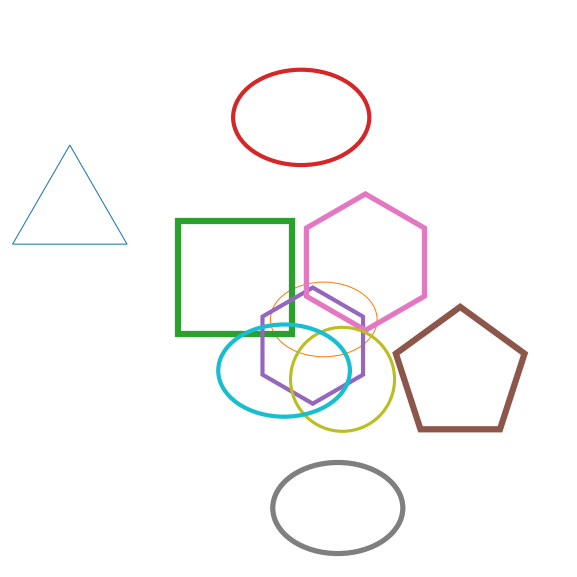[{"shape": "triangle", "thickness": 0.5, "radius": 0.57, "center": [0.121, 0.634]}, {"shape": "oval", "thickness": 0.5, "radius": 0.46, "center": [0.561, 0.446]}, {"shape": "square", "thickness": 3, "radius": 0.49, "center": [0.407, 0.519]}, {"shape": "oval", "thickness": 2, "radius": 0.59, "center": [0.522, 0.796]}, {"shape": "hexagon", "thickness": 2, "radius": 0.5, "center": [0.542, 0.401]}, {"shape": "pentagon", "thickness": 3, "radius": 0.59, "center": [0.797, 0.351]}, {"shape": "hexagon", "thickness": 2.5, "radius": 0.59, "center": [0.633, 0.545]}, {"shape": "oval", "thickness": 2.5, "radius": 0.56, "center": [0.585, 0.119]}, {"shape": "circle", "thickness": 1.5, "radius": 0.45, "center": [0.593, 0.342]}, {"shape": "oval", "thickness": 2, "radius": 0.57, "center": [0.492, 0.357]}]